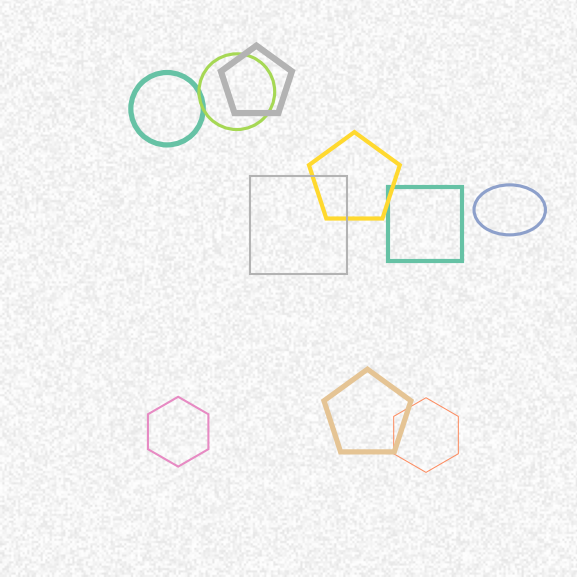[{"shape": "circle", "thickness": 2.5, "radius": 0.31, "center": [0.289, 0.811]}, {"shape": "square", "thickness": 2, "radius": 0.32, "center": [0.735, 0.611]}, {"shape": "hexagon", "thickness": 0.5, "radius": 0.32, "center": [0.738, 0.246]}, {"shape": "oval", "thickness": 1.5, "radius": 0.31, "center": [0.883, 0.636]}, {"shape": "hexagon", "thickness": 1, "radius": 0.3, "center": [0.309, 0.252]}, {"shape": "circle", "thickness": 1.5, "radius": 0.33, "center": [0.41, 0.84]}, {"shape": "pentagon", "thickness": 2, "radius": 0.41, "center": [0.614, 0.688]}, {"shape": "pentagon", "thickness": 2.5, "radius": 0.4, "center": [0.636, 0.281]}, {"shape": "square", "thickness": 1, "radius": 0.42, "center": [0.517, 0.61]}, {"shape": "pentagon", "thickness": 3, "radius": 0.32, "center": [0.444, 0.856]}]